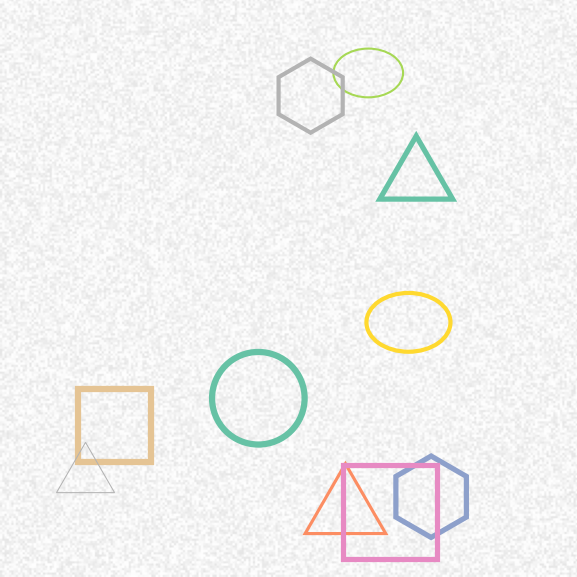[{"shape": "circle", "thickness": 3, "radius": 0.4, "center": [0.447, 0.31]}, {"shape": "triangle", "thickness": 2.5, "radius": 0.36, "center": [0.721, 0.691]}, {"shape": "triangle", "thickness": 1.5, "radius": 0.4, "center": [0.598, 0.116]}, {"shape": "hexagon", "thickness": 2.5, "radius": 0.35, "center": [0.747, 0.139]}, {"shape": "square", "thickness": 2.5, "radius": 0.41, "center": [0.675, 0.112]}, {"shape": "oval", "thickness": 1, "radius": 0.3, "center": [0.638, 0.873]}, {"shape": "oval", "thickness": 2, "radius": 0.36, "center": [0.707, 0.441]}, {"shape": "square", "thickness": 3, "radius": 0.32, "center": [0.199, 0.263]}, {"shape": "triangle", "thickness": 0.5, "radius": 0.29, "center": [0.148, 0.175]}, {"shape": "hexagon", "thickness": 2, "radius": 0.32, "center": [0.538, 0.833]}]